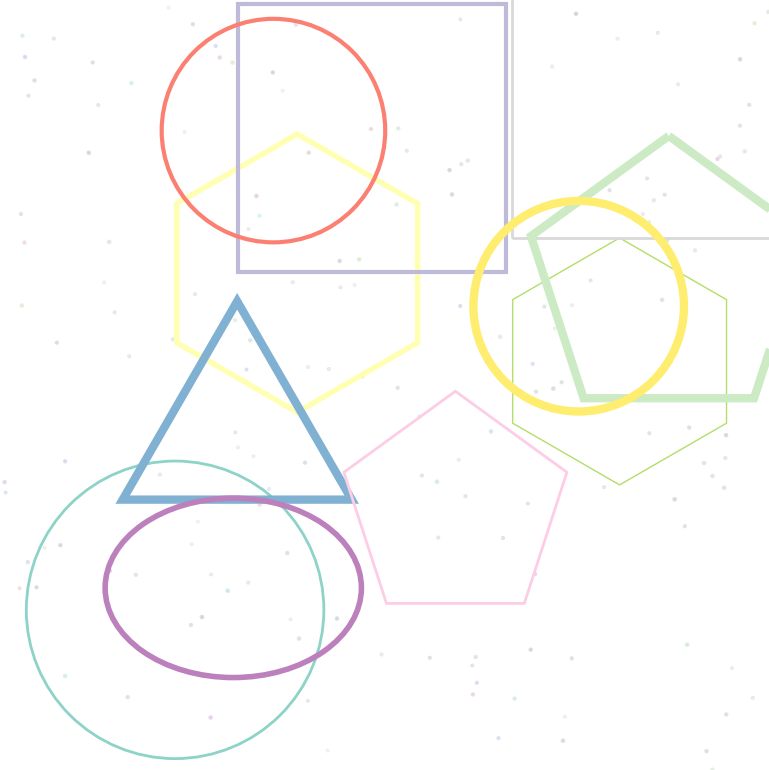[{"shape": "circle", "thickness": 1, "radius": 0.97, "center": [0.227, 0.208]}, {"shape": "hexagon", "thickness": 2, "radius": 0.9, "center": [0.386, 0.645]}, {"shape": "square", "thickness": 1.5, "radius": 0.87, "center": [0.483, 0.82]}, {"shape": "circle", "thickness": 1.5, "radius": 0.73, "center": [0.355, 0.83]}, {"shape": "triangle", "thickness": 3, "radius": 0.86, "center": [0.308, 0.437]}, {"shape": "hexagon", "thickness": 0.5, "radius": 0.8, "center": [0.805, 0.531]}, {"shape": "pentagon", "thickness": 1, "radius": 0.76, "center": [0.591, 0.34]}, {"shape": "square", "thickness": 1, "radius": 0.87, "center": [0.839, 0.865]}, {"shape": "oval", "thickness": 2, "radius": 0.83, "center": [0.303, 0.237]}, {"shape": "pentagon", "thickness": 3, "radius": 0.94, "center": [0.869, 0.635]}, {"shape": "circle", "thickness": 3, "radius": 0.68, "center": [0.752, 0.602]}]